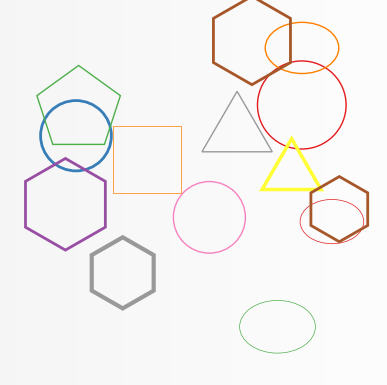[{"shape": "circle", "thickness": 1, "radius": 0.57, "center": [0.779, 0.727]}, {"shape": "oval", "thickness": 0.5, "radius": 0.41, "center": [0.857, 0.424]}, {"shape": "circle", "thickness": 2, "radius": 0.46, "center": [0.196, 0.647]}, {"shape": "pentagon", "thickness": 1, "radius": 0.57, "center": [0.203, 0.717]}, {"shape": "oval", "thickness": 0.5, "radius": 0.49, "center": [0.716, 0.151]}, {"shape": "hexagon", "thickness": 2, "radius": 0.59, "center": [0.169, 0.469]}, {"shape": "square", "thickness": 0.5, "radius": 0.44, "center": [0.379, 0.586]}, {"shape": "oval", "thickness": 1, "radius": 0.47, "center": [0.779, 0.876]}, {"shape": "triangle", "thickness": 2.5, "radius": 0.44, "center": [0.753, 0.552]}, {"shape": "hexagon", "thickness": 2, "radius": 0.57, "center": [0.65, 0.895]}, {"shape": "hexagon", "thickness": 2, "radius": 0.42, "center": [0.876, 0.457]}, {"shape": "circle", "thickness": 1, "radius": 0.46, "center": [0.54, 0.435]}, {"shape": "triangle", "thickness": 1, "radius": 0.52, "center": [0.612, 0.658]}, {"shape": "hexagon", "thickness": 3, "radius": 0.46, "center": [0.317, 0.291]}]